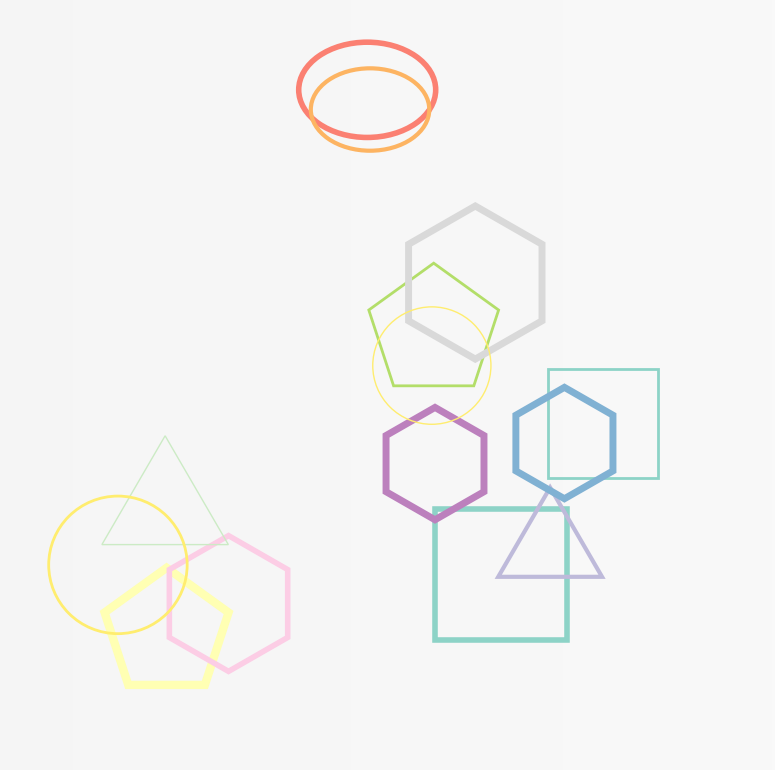[{"shape": "square", "thickness": 1, "radius": 0.35, "center": [0.778, 0.45]}, {"shape": "square", "thickness": 2, "radius": 0.42, "center": [0.646, 0.254]}, {"shape": "pentagon", "thickness": 3, "radius": 0.42, "center": [0.215, 0.179]}, {"shape": "triangle", "thickness": 1.5, "radius": 0.39, "center": [0.71, 0.29]}, {"shape": "oval", "thickness": 2, "radius": 0.44, "center": [0.474, 0.883]}, {"shape": "hexagon", "thickness": 2.5, "radius": 0.36, "center": [0.728, 0.425]}, {"shape": "oval", "thickness": 1.5, "radius": 0.38, "center": [0.477, 0.858]}, {"shape": "pentagon", "thickness": 1, "radius": 0.44, "center": [0.56, 0.57]}, {"shape": "hexagon", "thickness": 2, "radius": 0.44, "center": [0.295, 0.216]}, {"shape": "hexagon", "thickness": 2.5, "radius": 0.5, "center": [0.613, 0.633]}, {"shape": "hexagon", "thickness": 2.5, "radius": 0.36, "center": [0.561, 0.398]}, {"shape": "triangle", "thickness": 0.5, "radius": 0.47, "center": [0.213, 0.34]}, {"shape": "circle", "thickness": 0.5, "radius": 0.38, "center": [0.557, 0.525]}, {"shape": "circle", "thickness": 1, "radius": 0.45, "center": [0.152, 0.266]}]